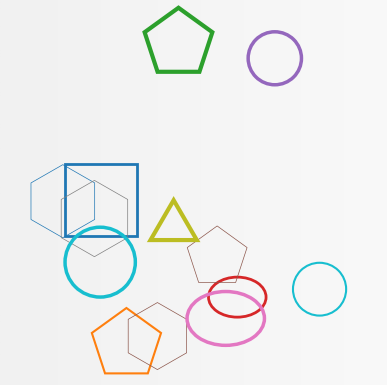[{"shape": "hexagon", "thickness": 0.5, "radius": 0.47, "center": [0.162, 0.477]}, {"shape": "square", "thickness": 2, "radius": 0.46, "center": [0.26, 0.481]}, {"shape": "pentagon", "thickness": 1.5, "radius": 0.47, "center": [0.326, 0.106]}, {"shape": "pentagon", "thickness": 3, "radius": 0.46, "center": [0.461, 0.888]}, {"shape": "oval", "thickness": 2, "radius": 0.37, "center": [0.612, 0.228]}, {"shape": "circle", "thickness": 2.5, "radius": 0.34, "center": [0.709, 0.849]}, {"shape": "hexagon", "thickness": 0.5, "radius": 0.44, "center": [0.406, 0.127]}, {"shape": "pentagon", "thickness": 0.5, "radius": 0.41, "center": [0.56, 0.332]}, {"shape": "oval", "thickness": 2.5, "radius": 0.5, "center": [0.583, 0.173]}, {"shape": "hexagon", "thickness": 0.5, "radius": 0.5, "center": [0.244, 0.432]}, {"shape": "triangle", "thickness": 3, "radius": 0.35, "center": [0.448, 0.411]}, {"shape": "circle", "thickness": 2.5, "radius": 0.45, "center": [0.259, 0.319]}, {"shape": "circle", "thickness": 1.5, "radius": 0.34, "center": [0.825, 0.249]}]